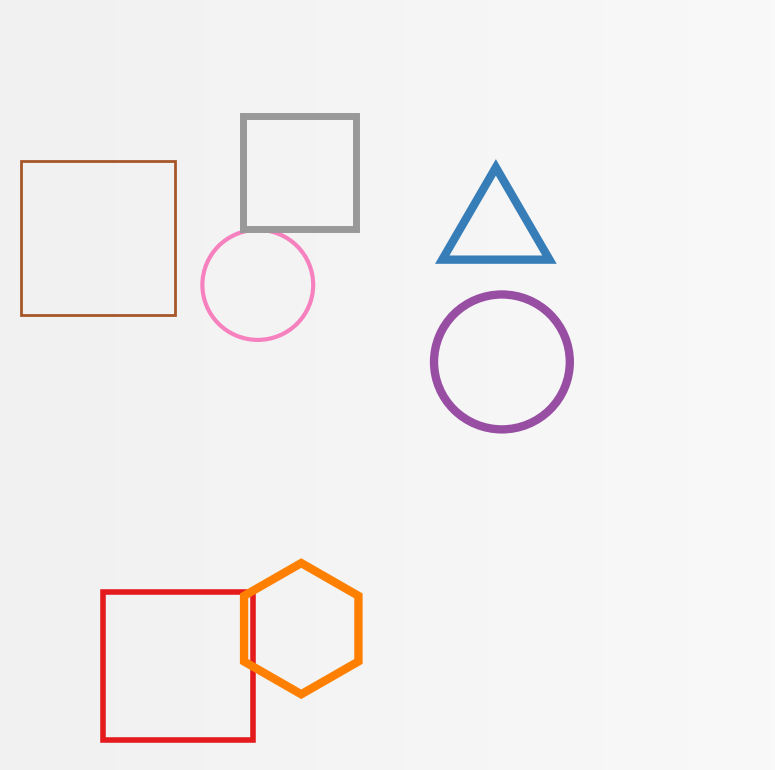[{"shape": "square", "thickness": 2, "radius": 0.48, "center": [0.23, 0.135]}, {"shape": "triangle", "thickness": 3, "radius": 0.4, "center": [0.64, 0.703]}, {"shape": "circle", "thickness": 3, "radius": 0.44, "center": [0.648, 0.53]}, {"shape": "hexagon", "thickness": 3, "radius": 0.43, "center": [0.389, 0.184]}, {"shape": "square", "thickness": 1, "radius": 0.5, "center": [0.126, 0.691]}, {"shape": "circle", "thickness": 1.5, "radius": 0.36, "center": [0.333, 0.63]}, {"shape": "square", "thickness": 2.5, "radius": 0.37, "center": [0.387, 0.776]}]